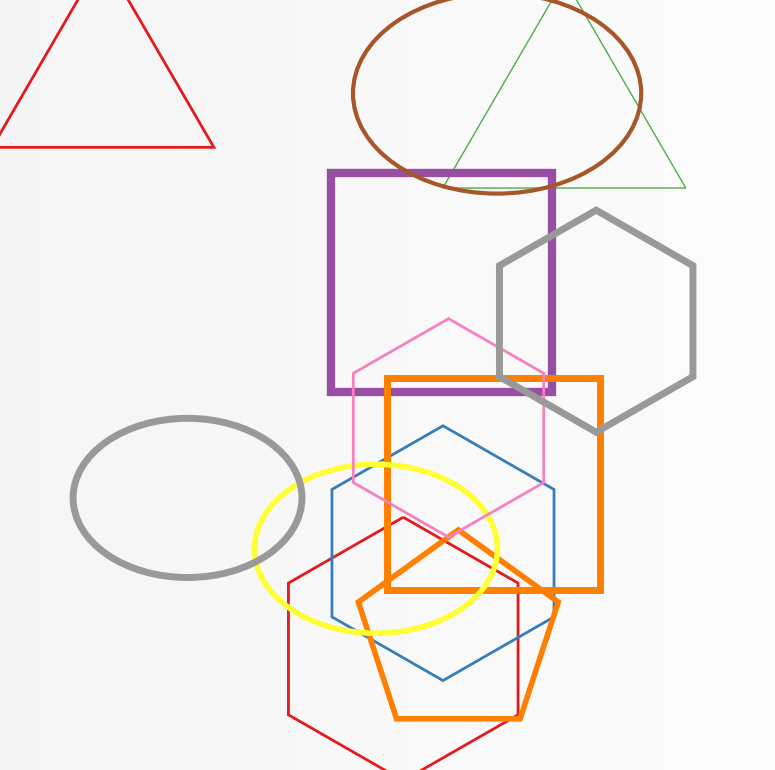[{"shape": "triangle", "thickness": 1, "radius": 0.83, "center": [0.133, 0.891]}, {"shape": "hexagon", "thickness": 1, "radius": 0.86, "center": [0.52, 0.157]}, {"shape": "hexagon", "thickness": 1, "radius": 0.83, "center": [0.572, 0.282]}, {"shape": "triangle", "thickness": 0.5, "radius": 0.91, "center": [0.728, 0.846]}, {"shape": "square", "thickness": 3, "radius": 0.71, "center": [0.569, 0.633]}, {"shape": "square", "thickness": 2.5, "radius": 0.69, "center": [0.636, 0.371]}, {"shape": "pentagon", "thickness": 2, "radius": 0.68, "center": [0.591, 0.176]}, {"shape": "oval", "thickness": 2, "radius": 0.78, "center": [0.485, 0.287]}, {"shape": "oval", "thickness": 1.5, "radius": 0.93, "center": [0.641, 0.879]}, {"shape": "hexagon", "thickness": 1, "radius": 0.71, "center": [0.579, 0.444]}, {"shape": "oval", "thickness": 2.5, "radius": 0.74, "center": [0.242, 0.353]}, {"shape": "hexagon", "thickness": 2.5, "radius": 0.72, "center": [0.769, 0.583]}]